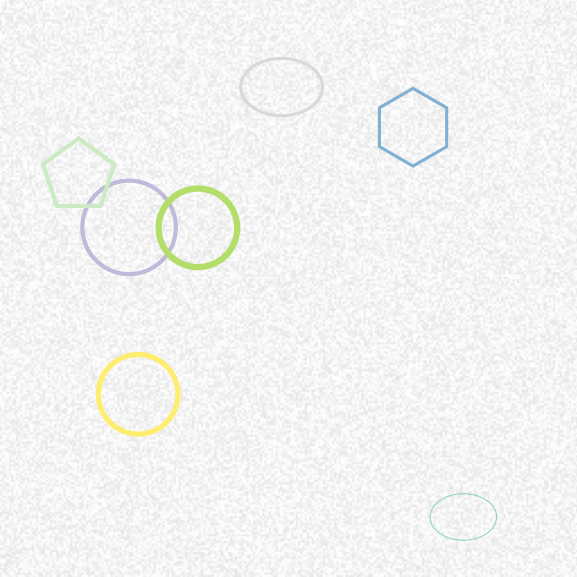[{"shape": "oval", "thickness": 0.5, "radius": 0.29, "center": [0.802, 0.104]}, {"shape": "circle", "thickness": 2, "radius": 0.4, "center": [0.224, 0.605]}, {"shape": "hexagon", "thickness": 1.5, "radius": 0.34, "center": [0.715, 0.779]}, {"shape": "circle", "thickness": 3, "radius": 0.34, "center": [0.343, 0.605]}, {"shape": "oval", "thickness": 1.5, "radius": 0.35, "center": [0.488, 0.848]}, {"shape": "pentagon", "thickness": 2, "radius": 0.32, "center": [0.136, 0.695]}, {"shape": "circle", "thickness": 2.5, "radius": 0.34, "center": [0.239, 0.316]}]